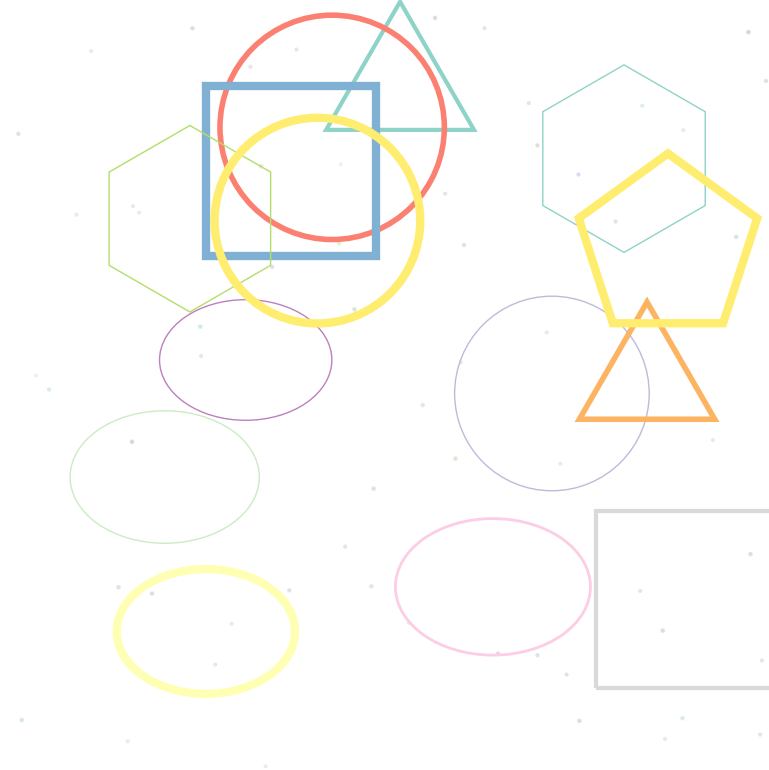[{"shape": "hexagon", "thickness": 0.5, "radius": 0.61, "center": [0.81, 0.794]}, {"shape": "triangle", "thickness": 1.5, "radius": 0.55, "center": [0.52, 0.887]}, {"shape": "oval", "thickness": 3, "radius": 0.58, "center": [0.267, 0.18]}, {"shape": "circle", "thickness": 0.5, "radius": 0.63, "center": [0.717, 0.489]}, {"shape": "circle", "thickness": 2, "radius": 0.73, "center": [0.431, 0.835]}, {"shape": "square", "thickness": 3, "radius": 0.55, "center": [0.378, 0.778]}, {"shape": "triangle", "thickness": 2, "radius": 0.51, "center": [0.84, 0.506]}, {"shape": "hexagon", "thickness": 0.5, "radius": 0.61, "center": [0.247, 0.716]}, {"shape": "oval", "thickness": 1, "radius": 0.63, "center": [0.64, 0.238]}, {"shape": "square", "thickness": 1.5, "radius": 0.57, "center": [0.89, 0.221]}, {"shape": "oval", "thickness": 0.5, "radius": 0.56, "center": [0.319, 0.532]}, {"shape": "oval", "thickness": 0.5, "radius": 0.61, "center": [0.214, 0.38]}, {"shape": "pentagon", "thickness": 3, "radius": 0.61, "center": [0.867, 0.679]}, {"shape": "circle", "thickness": 3, "radius": 0.67, "center": [0.412, 0.713]}]